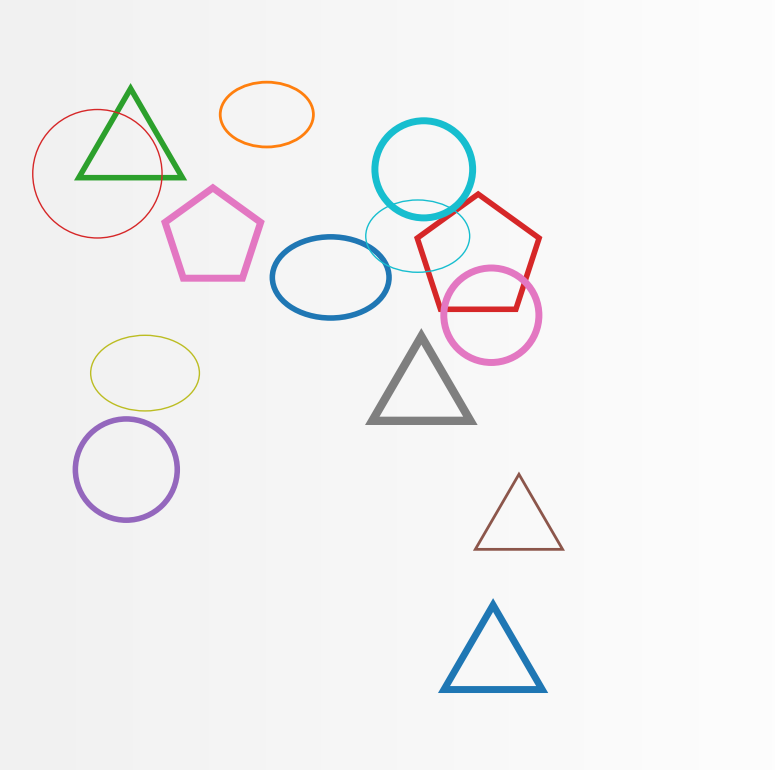[{"shape": "triangle", "thickness": 2.5, "radius": 0.37, "center": [0.636, 0.141]}, {"shape": "oval", "thickness": 2, "radius": 0.38, "center": [0.427, 0.64]}, {"shape": "oval", "thickness": 1, "radius": 0.3, "center": [0.344, 0.851]}, {"shape": "triangle", "thickness": 2, "radius": 0.39, "center": [0.169, 0.808]}, {"shape": "circle", "thickness": 0.5, "radius": 0.42, "center": [0.126, 0.774]}, {"shape": "pentagon", "thickness": 2, "radius": 0.41, "center": [0.617, 0.665]}, {"shape": "circle", "thickness": 2, "radius": 0.33, "center": [0.163, 0.39]}, {"shape": "triangle", "thickness": 1, "radius": 0.32, "center": [0.67, 0.319]}, {"shape": "circle", "thickness": 2.5, "radius": 0.31, "center": [0.634, 0.591]}, {"shape": "pentagon", "thickness": 2.5, "radius": 0.32, "center": [0.275, 0.691]}, {"shape": "triangle", "thickness": 3, "radius": 0.37, "center": [0.544, 0.49]}, {"shape": "oval", "thickness": 0.5, "radius": 0.35, "center": [0.187, 0.515]}, {"shape": "oval", "thickness": 0.5, "radius": 0.34, "center": [0.539, 0.693]}, {"shape": "circle", "thickness": 2.5, "radius": 0.32, "center": [0.547, 0.78]}]